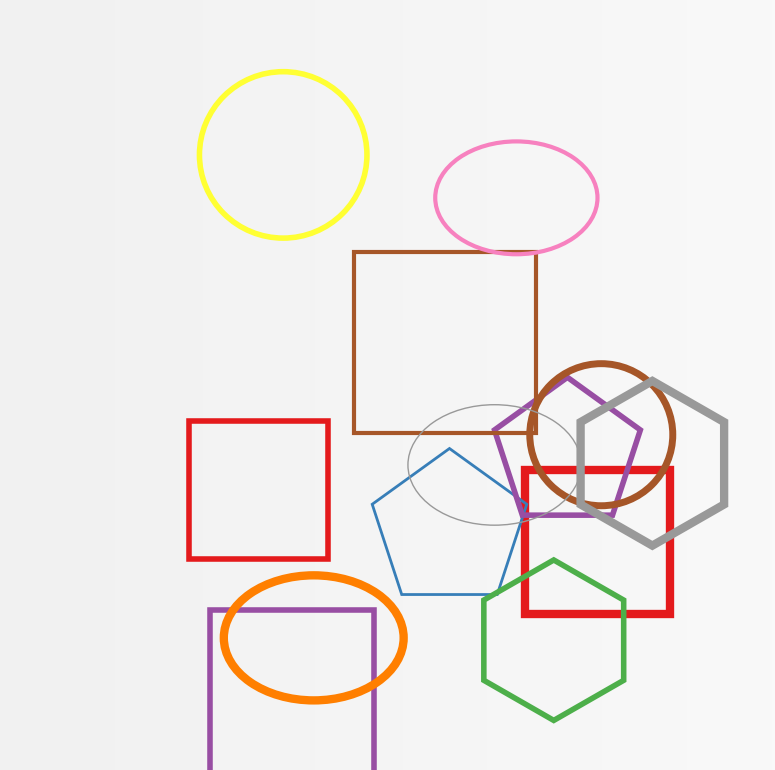[{"shape": "square", "thickness": 2, "radius": 0.45, "center": [0.333, 0.363]}, {"shape": "square", "thickness": 3, "radius": 0.47, "center": [0.771, 0.296]}, {"shape": "pentagon", "thickness": 1, "radius": 0.52, "center": [0.58, 0.313]}, {"shape": "hexagon", "thickness": 2, "radius": 0.52, "center": [0.715, 0.169]}, {"shape": "square", "thickness": 2, "radius": 0.53, "center": [0.377, 0.102]}, {"shape": "pentagon", "thickness": 2, "radius": 0.49, "center": [0.732, 0.411]}, {"shape": "oval", "thickness": 3, "radius": 0.58, "center": [0.405, 0.172]}, {"shape": "circle", "thickness": 2, "radius": 0.54, "center": [0.365, 0.799]}, {"shape": "circle", "thickness": 2.5, "radius": 0.46, "center": [0.776, 0.435]}, {"shape": "square", "thickness": 1.5, "radius": 0.59, "center": [0.574, 0.556]}, {"shape": "oval", "thickness": 1.5, "radius": 0.52, "center": [0.666, 0.743]}, {"shape": "oval", "thickness": 0.5, "radius": 0.56, "center": [0.638, 0.396]}, {"shape": "hexagon", "thickness": 3, "radius": 0.53, "center": [0.842, 0.398]}]